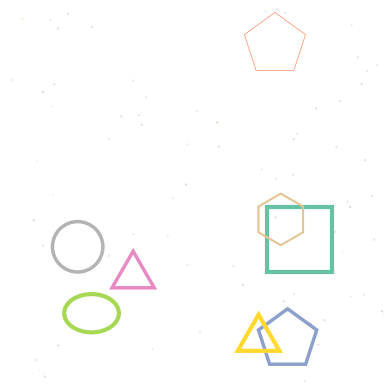[{"shape": "square", "thickness": 3, "radius": 0.42, "center": [0.777, 0.379]}, {"shape": "pentagon", "thickness": 0.5, "radius": 0.42, "center": [0.714, 0.884]}, {"shape": "pentagon", "thickness": 2.5, "radius": 0.4, "center": [0.747, 0.118]}, {"shape": "triangle", "thickness": 2.5, "radius": 0.32, "center": [0.346, 0.284]}, {"shape": "oval", "thickness": 3, "radius": 0.36, "center": [0.238, 0.186]}, {"shape": "triangle", "thickness": 3, "radius": 0.31, "center": [0.672, 0.12]}, {"shape": "hexagon", "thickness": 1.5, "radius": 0.33, "center": [0.729, 0.43]}, {"shape": "circle", "thickness": 2.5, "radius": 0.33, "center": [0.202, 0.359]}]